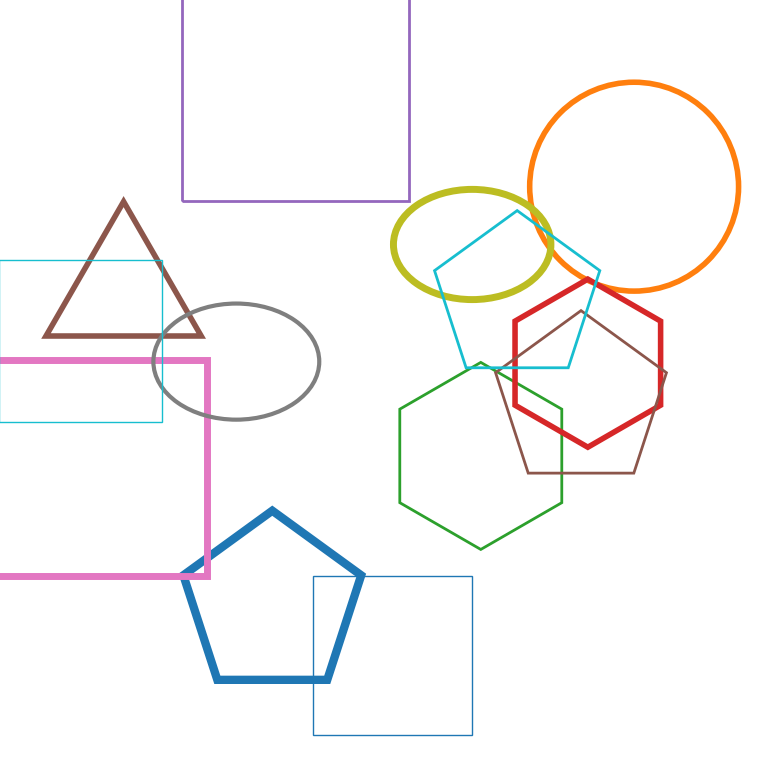[{"shape": "square", "thickness": 0.5, "radius": 0.52, "center": [0.51, 0.149]}, {"shape": "pentagon", "thickness": 3, "radius": 0.61, "center": [0.354, 0.215]}, {"shape": "circle", "thickness": 2, "radius": 0.68, "center": [0.824, 0.758]}, {"shape": "hexagon", "thickness": 1, "radius": 0.61, "center": [0.624, 0.408]}, {"shape": "hexagon", "thickness": 2, "radius": 0.55, "center": [0.763, 0.528]}, {"shape": "square", "thickness": 1, "radius": 0.74, "center": [0.384, 0.886]}, {"shape": "triangle", "thickness": 2, "radius": 0.58, "center": [0.161, 0.622]}, {"shape": "pentagon", "thickness": 1, "radius": 0.58, "center": [0.755, 0.48]}, {"shape": "square", "thickness": 2.5, "radius": 0.7, "center": [0.129, 0.392]}, {"shape": "oval", "thickness": 1.5, "radius": 0.54, "center": [0.307, 0.53]}, {"shape": "oval", "thickness": 2.5, "radius": 0.51, "center": [0.613, 0.682]}, {"shape": "square", "thickness": 0.5, "radius": 0.53, "center": [0.105, 0.557]}, {"shape": "pentagon", "thickness": 1, "radius": 0.56, "center": [0.672, 0.614]}]